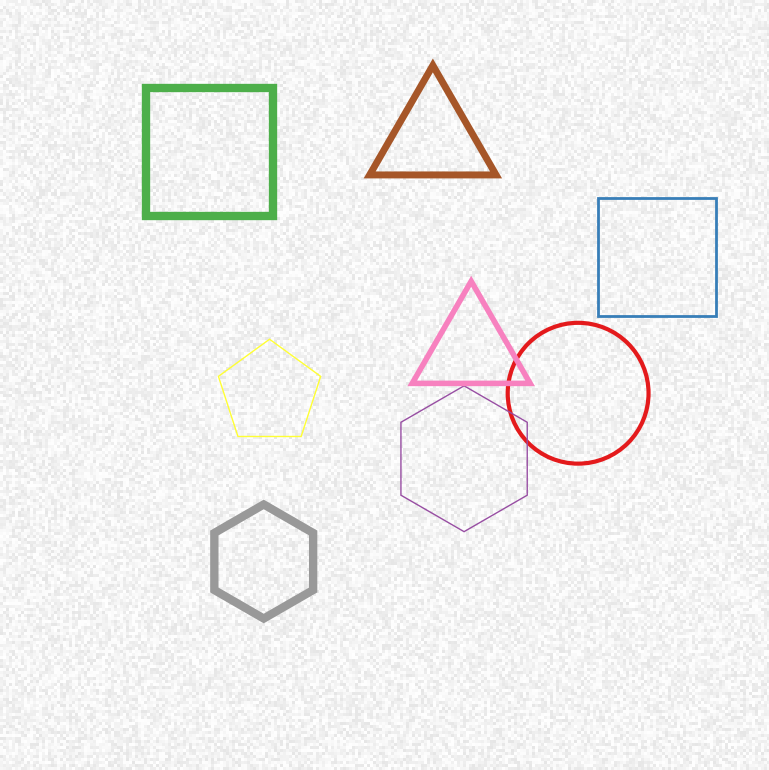[{"shape": "circle", "thickness": 1.5, "radius": 0.46, "center": [0.751, 0.489]}, {"shape": "square", "thickness": 1, "radius": 0.38, "center": [0.853, 0.666]}, {"shape": "square", "thickness": 3, "radius": 0.42, "center": [0.272, 0.803]}, {"shape": "hexagon", "thickness": 0.5, "radius": 0.47, "center": [0.603, 0.404]}, {"shape": "pentagon", "thickness": 0.5, "radius": 0.35, "center": [0.35, 0.49]}, {"shape": "triangle", "thickness": 2.5, "radius": 0.47, "center": [0.562, 0.82]}, {"shape": "triangle", "thickness": 2, "radius": 0.44, "center": [0.612, 0.546]}, {"shape": "hexagon", "thickness": 3, "radius": 0.37, "center": [0.343, 0.271]}]